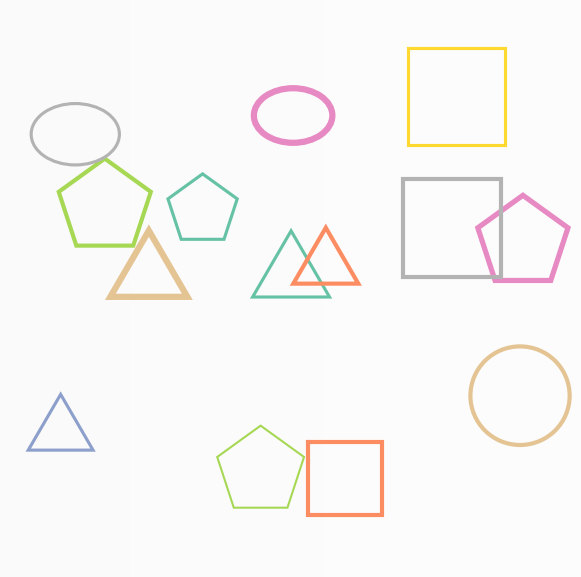[{"shape": "triangle", "thickness": 1.5, "radius": 0.38, "center": [0.501, 0.523]}, {"shape": "pentagon", "thickness": 1.5, "radius": 0.31, "center": [0.349, 0.635]}, {"shape": "square", "thickness": 2, "radius": 0.31, "center": [0.593, 0.17]}, {"shape": "triangle", "thickness": 2, "radius": 0.32, "center": [0.561, 0.54]}, {"shape": "triangle", "thickness": 1.5, "radius": 0.32, "center": [0.104, 0.252]}, {"shape": "oval", "thickness": 3, "radius": 0.34, "center": [0.504, 0.799]}, {"shape": "pentagon", "thickness": 2.5, "radius": 0.41, "center": [0.9, 0.579]}, {"shape": "pentagon", "thickness": 1, "radius": 0.39, "center": [0.448, 0.184]}, {"shape": "pentagon", "thickness": 2, "radius": 0.42, "center": [0.18, 0.641]}, {"shape": "square", "thickness": 1.5, "radius": 0.42, "center": [0.786, 0.832]}, {"shape": "circle", "thickness": 2, "radius": 0.43, "center": [0.895, 0.314]}, {"shape": "triangle", "thickness": 3, "radius": 0.38, "center": [0.256, 0.523]}, {"shape": "oval", "thickness": 1.5, "radius": 0.38, "center": [0.13, 0.767]}, {"shape": "square", "thickness": 2, "radius": 0.42, "center": [0.778, 0.604]}]